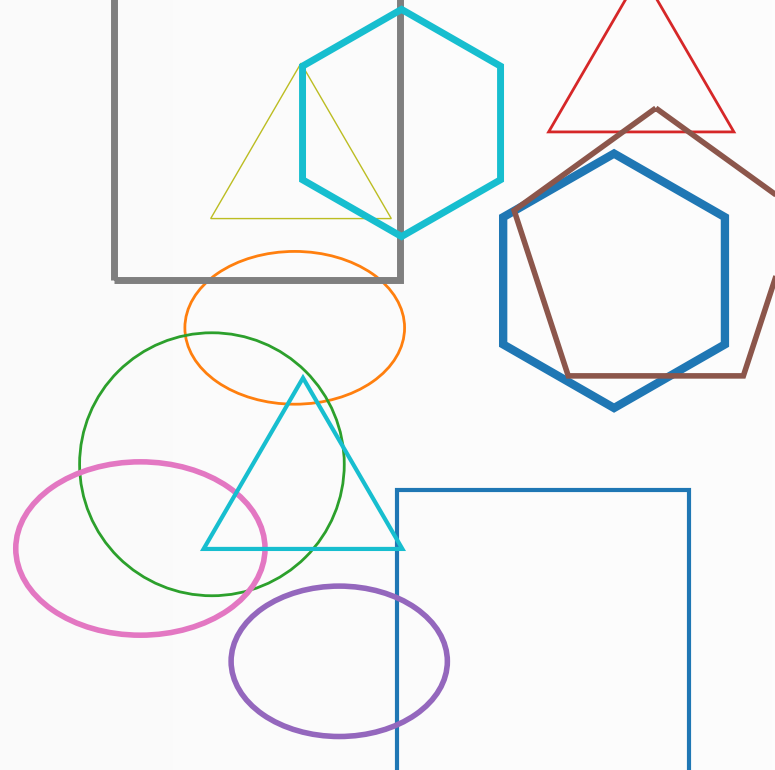[{"shape": "square", "thickness": 1.5, "radius": 0.94, "center": [0.701, 0.175]}, {"shape": "hexagon", "thickness": 3, "radius": 0.83, "center": [0.792, 0.635]}, {"shape": "oval", "thickness": 1, "radius": 0.71, "center": [0.38, 0.574]}, {"shape": "circle", "thickness": 1, "radius": 0.85, "center": [0.273, 0.397]}, {"shape": "triangle", "thickness": 1, "radius": 0.69, "center": [0.827, 0.898]}, {"shape": "oval", "thickness": 2, "radius": 0.7, "center": [0.438, 0.141]}, {"shape": "pentagon", "thickness": 2, "radius": 0.96, "center": [0.846, 0.667]}, {"shape": "oval", "thickness": 2, "radius": 0.8, "center": [0.181, 0.288]}, {"shape": "square", "thickness": 2.5, "radius": 0.92, "center": [0.331, 0.821]}, {"shape": "triangle", "thickness": 0.5, "radius": 0.67, "center": [0.388, 0.783]}, {"shape": "triangle", "thickness": 1.5, "radius": 0.74, "center": [0.391, 0.361]}, {"shape": "hexagon", "thickness": 2.5, "radius": 0.74, "center": [0.518, 0.84]}]